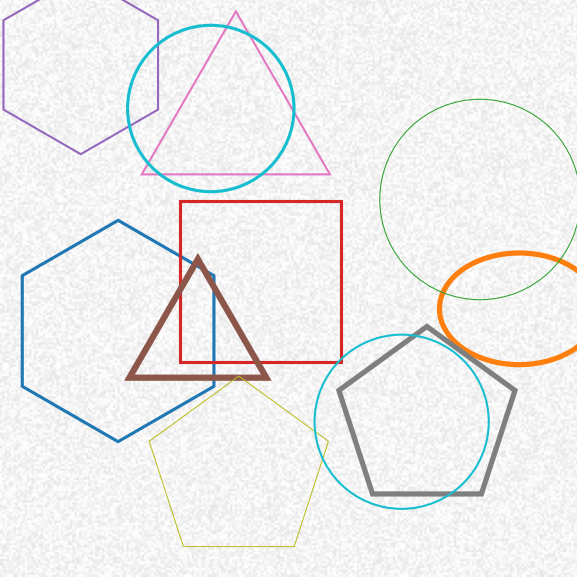[{"shape": "hexagon", "thickness": 1.5, "radius": 0.96, "center": [0.205, 0.426]}, {"shape": "oval", "thickness": 2.5, "radius": 0.69, "center": [0.899, 0.464]}, {"shape": "circle", "thickness": 0.5, "radius": 0.87, "center": [0.831, 0.654]}, {"shape": "square", "thickness": 1.5, "radius": 0.7, "center": [0.451, 0.511]}, {"shape": "hexagon", "thickness": 1, "radius": 0.77, "center": [0.14, 0.887]}, {"shape": "triangle", "thickness": 3, "radius": 0.68, "center": [0.343, 0.414]}, {"shape": "triangle", "thickness": 1, "radius": 0.94, "center": [0.408, 0.791]}, {"shape": "pentagon", "thickness": 2.5, "radius": 0.8, "center": [0.739, 0.273]}, {"shape": "pentagon", "thickness": 0.5, "radius": 0.82, "center": [0.414, 0.185]}, {"shape": "circle", "thickness": 1, "radius": 0.75, "center": [0.696, 0.269]}, {"shape": "circle", "thickness": 1.5, "radius": 0.72, "center": [0.365, 0.811]}]